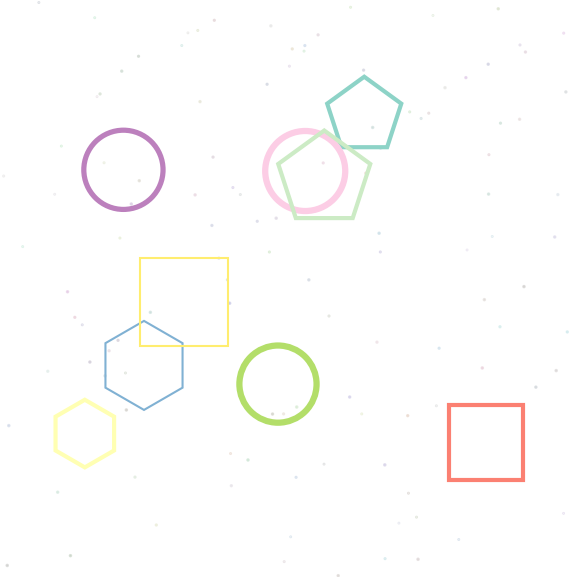[{"shape": "pentagon", "thickness": 2, "radius": 0.34, "center": [0.631, 0.799]}, {"shape": "hexagon", "thickness": 2, "radius": 0.29, "center": [0.147, 0.248]}, {"shape": "square", "thickness": 2, "radius": 0.32, "center": [0.842, 0.233]}, {"shape": "hexagon", "thickness": 1, "radius": 0.39, "center": [0.249, 0.366]}, {"shape": "circle", "thickness": 3, "radius": 0.33, "center": [0.481, 0.334]}, {"shape": "circle", "thickness": 3, "radius": 0.35, "center": [0.529, 0.703]}, {"shape": "circle", "thickness": 2.5, "radius": 0.34, "center": [0.214, 0.705]}, {"shape": "pentagon", "thickness": 2, "radius": 0.42, "center": [0.561, 0.689]}, {"shape": "square", "thickness": 1, "radius": 0.38, "center": [0.319, 0.476]}]